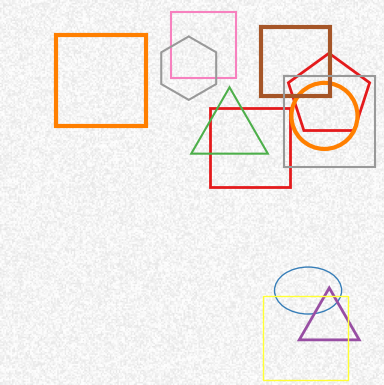[{"shape": "square", "thickness": 2, "radius": 0.52, "center": [0.65, 0.617]}, {"shape": "pentagon", "thickness": 2, "radius": 0.55, "center": [0.855, 0.751]}, {"shape": "oval", "thickness": 1, "radius": 0.44, "center": [0.8, 0.245]}, {"shape": "triangle", "thickness": 1.5, "radius": 0.57, "center": [0.596, 0.658]}, {"shape": "triangle", "thickness": 2, "radius": 0.45, "center": [0.855, 0.162]}, {"shape": "square", "thickness": 3, "radius": 0.59, "center": [0.262, 0.791]}, {"shape": "circle", "thickness": 3, "radius": 0.43, "center": [0.843, 0.699]}, {"shape": "square", "thickness": 1, "radius": 0.55, "center": [0.793, 0.122]}, {"shape": "square", "thickness": 3, "radius": 0.44, "center": [0.768, 0.841]}, {"shape": "square", "thickness": 1.5, "radius": 0.43, "center": [0.529, 0.884]}, {"shape": "hexagon", "thickness": 1.5, "radius": 0.41, "center": [0.49, 0.823]}, {"shape": "square", "thickness": 1.5, "radius": 0.59, "center": [0.856, 0.685]}]